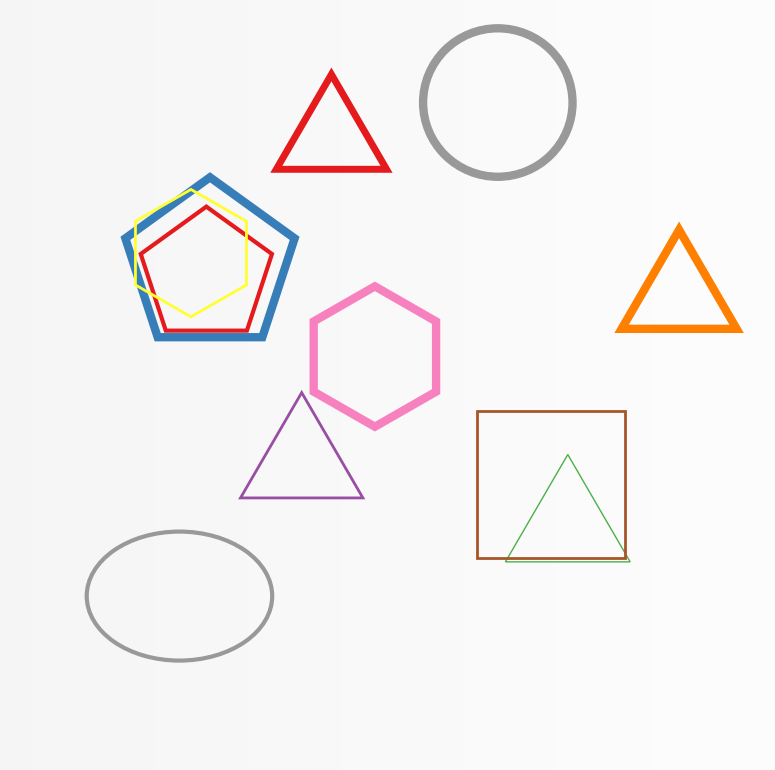[{"shape": "triangle", "thickness": 2.5, "radius": 0.41, "center": [0.428, 0.821]}, {"shape": "pentagon", "thickness": 1.5, "radius": 0.45, "center": [0.266, 0.643]}, {"shape": "pentagon", "thickness": 3, "radius": 0.57, "center": [0.271, 0.655]}, {"shape": "triangle", "thickness": 0.5, "radius": 0.46, "center": [0.733, 0.317]}, {"shape": "triangle", "thickness": 1, "radius": 0.46, "center": [0.389, 0.399]}, {"shape": "triangle", "thickness": 3, "radius": 0.43, "center": [0.876, 0.616]}, {"shape": "hexagon", "thickness": 1, "radius": 0.41, "center": [0.246, 0.671]}, {"shape": "square", "thickness": 1, "radius": 0.48, "center": [0.711, 0.371]}, {"shape": "hexagon", "thickness": 3, "radius": 0.46, "center": [0.484, 0.537]}, {"shape": "circle", "thickness": 3, "radius": 0.48, "center": [0.642, 0.867]}, {"shape": "oval", "thickness": 1.5, "radius": 0.6, "center": [0.232, 0.226]}]